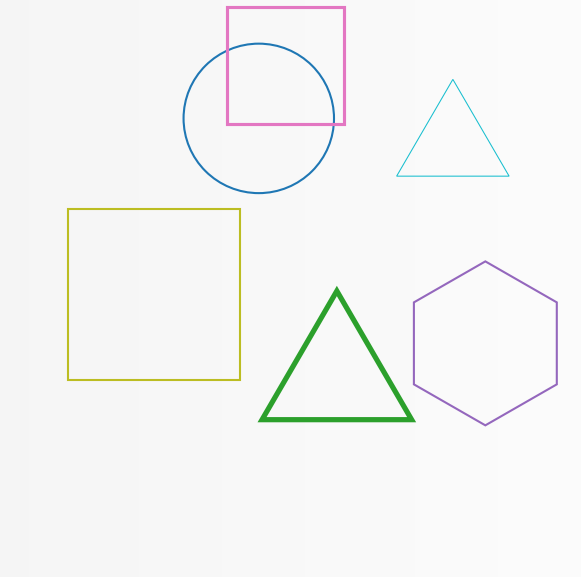[{"shape": "circle", "thickness": 1, "radius": 0.65, "center": [0.445, 0.794]}, {"shape": "triangle", "thickness": 2.5, "radius": 0.74, "center": [0.58, 0.347]}, {"shape": "hexagon", "thickness": 1, "radius": 0.71, "center": [0.835, 0.405]}, {"shape": "square", "thickness": 1.5, "radius": 0.51, "center": [0.491, 0.886]}, {"shape": "square", "thickness": 1, "radius": 0.74, "center": [0.264, 0.49]}, {"shape": "triangle", "thickness": 0.5, "radius": 0.56, "center": [0.779, 0.75]}]